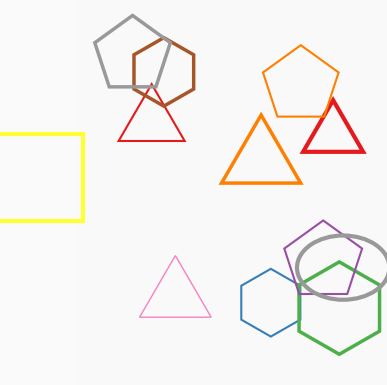[{"shape": "triangle", "thickness": 1.5, "radius": 0.49, "center": [0.391, 0.683]}, {"shape": "triangle", "thickness": 3, "radius": 0.45, "center": [0.86, 0.65]}, {"shape": "hexagon", "thickness": 1.5, "radius": 0.44, "center": [0.699, 0.214]}, {"shape": "hexagon", "thickness": 2.5, "radius": 0.6, "center": [0.876, 0.2]}, {"shape": "pentagon", "thickness": 1.5, "radius": 0.53, "center": [0.834, 0.322]}, {"shape": "triangle", "thickness": 2.5, "radius": 0.59, "center": [0.674, 0.583]}, {"shape": "pentagon", "thickness": 1.5, "radius": 0.51, "center": [0.776, 0.78]}, {"shape": "square", "thickness": 3, "radius": 0.56, "center": [0.101, 0.539]}, {"shape": "hexagon", "thickness": 2.5, "radius": 0.44, "center": [0.423, 0.813]}, {"shape": "triangle", "thickness": 1, "radius": 0.53, "center": [0.453, 0.229]}, {"shape": "oval", "thickness": 3, "radius": 0.6, "center": [0.886, 0.305]}, {"shape": "pentagon", "thickness": 2.5, "radius": 0.51, "center": [0.342, 0.857]}]